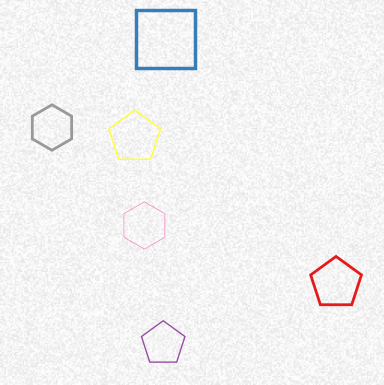[{"shape": "pentagon", "thickness": 2, "radius": 0.35, "center": [0.873, 0.265]}, {"shape": "square", "thickness": 2.5, "radius": 0.38, "center": [0.429, 0.899]}, {"shape": "pentagon", "thickness": 1, "radius": 0.3, "center": [0.424, 0.107]}, {"shape": "pentagon", "thickness": 1, "radius": 0.35, "center": [0.35, 0.643]}, {"shape": "hexagon", "thickness": 0.5, "radius": 0.31, "center": [0.375, 0.414]}, {"shape": "hexagon", "thickness": 2, "radius": 0.3, "center": [0.135, 0.669]}]